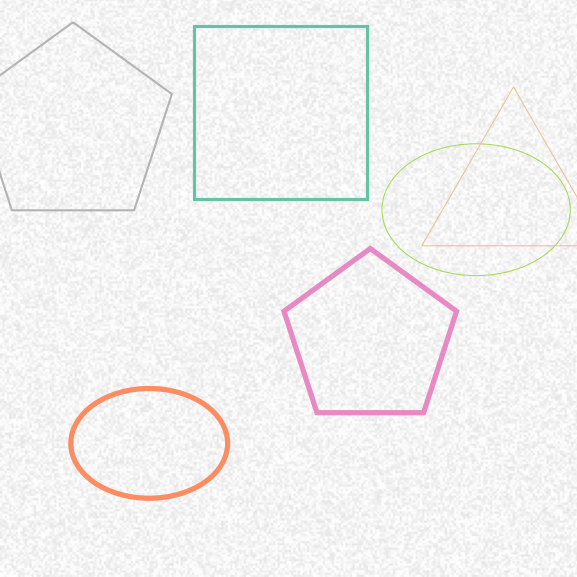[{"shape": "square", "thickness": 1.5, "radius": 0.75, "center": [0.485, 0.804]}, {"shape": "oval", "thickness": 2.5, "radius": 0.68, "center": [0.258, 0.231]}, {"shape": "pentagon", "thickness": 2.5, "radius": 0.79, "center": [0.641, 0.412]}, {"shape": "oval", "thickness": 0.5, "radius": 0.82, "center": [0.824, 0.636]}, {"shape": "triangle", "thickness": 0.5, "radius": 0.92, "center": [0.889, 0.665]}, {"shape": "pentagon", "thickness": 1, "radius": 0.9, "center": [0.126, 0.781]}]